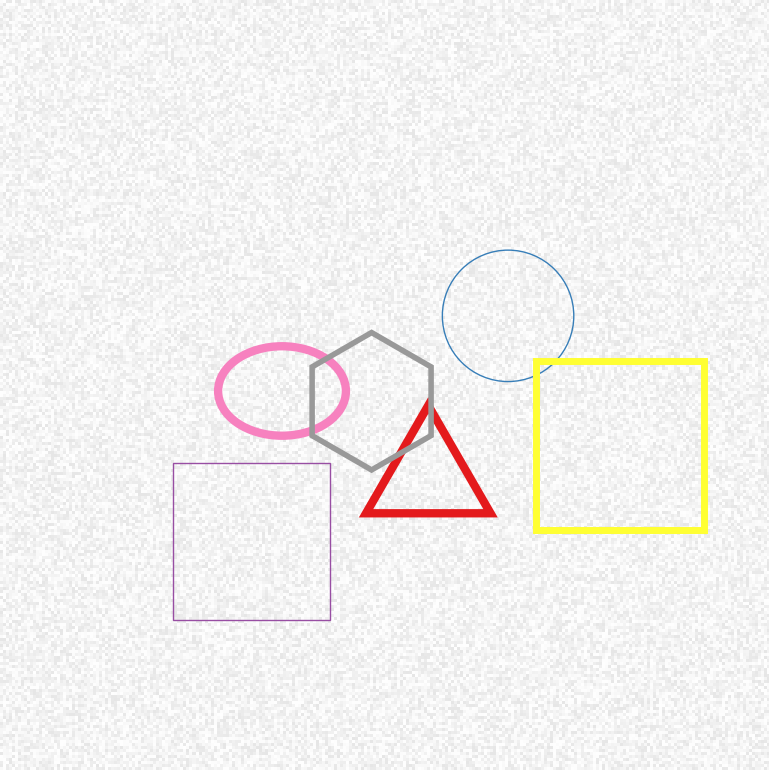[{"shape": "triangle", "thickness": 3, "radius": 0.47, "center": [0.556, 0.38]}, {"shape": "circle", "thickness": 0.5, "radius": 0.43, "center": [0.66, 0.59]}, {"shape": "square", "thickness": 0.5, "radius": 0.51, "center": [0.327, 0.297]}, {"shape": "square", "thickness": 2.5, "radius": 0.55, "center": [0.805, 0.422]}, {"shape": "oval", "thickness": 3, "radius": 0.42, "center": [0.366, 0.492]}, {"shape": "hexagon", "thickness": 2, "radius": 0.45, "center": [0.483, 0.479]}]